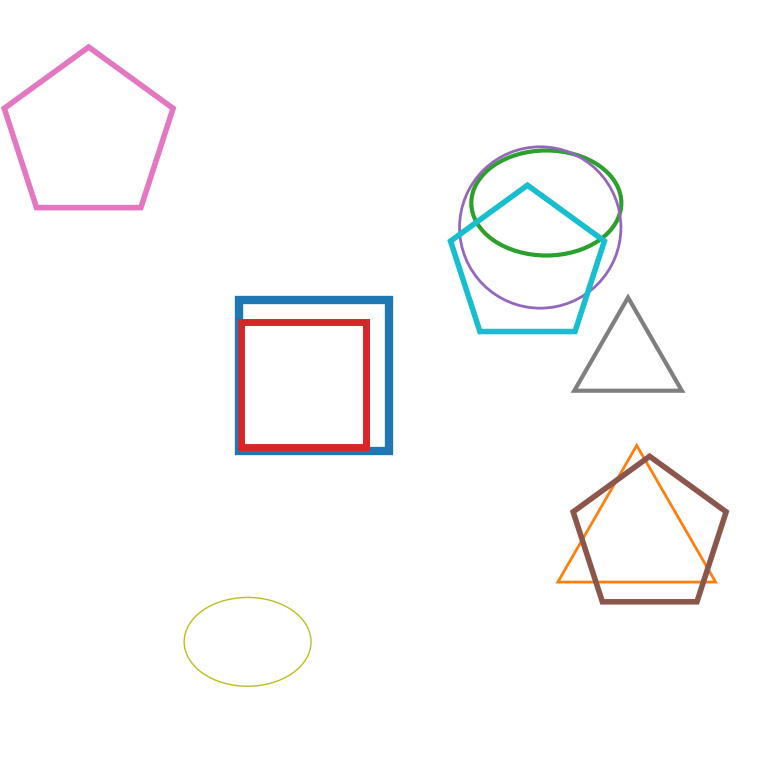[{"shape": "square", "thickness": 3, "radius": 0.49, "center": [0.408, 0.512]}, {"shape": "triangle", "thickness": 1, "radius": 0.59, "center": [0.827, 0.303]}, {"shape": "oval", "thickness": 1.5, "radius": 0.49, "center": [0.71, 0.736]}, {"shape": "square", "thickness": 2.5, "radius": 0.4, "center": [0.394, 0.501]}, {"shape": "circle", "thickness": 1, "radius": 0.52, "center": [0.702, 0.705]}, {"shape": "pentagon", "thickness": 2, "radius": 0.52, "center": [0.844, 0.303]}, {"shape": "pentagon", "thickness": 2, "radius": 0.58, "center": [0.115, 0.824]}, {"shape": "triangle", "thickness": 1.5, "radius": 0.4, "center": [0.816, 0.533]}, {"shape": "oval", "thickness": 0.5, "radius": 0.41, "center": [0.322, 0.166]}, {"shape": "pentagon", "thickness": 2, "radius": 0.53, "center": [0.685, 0.654]}]